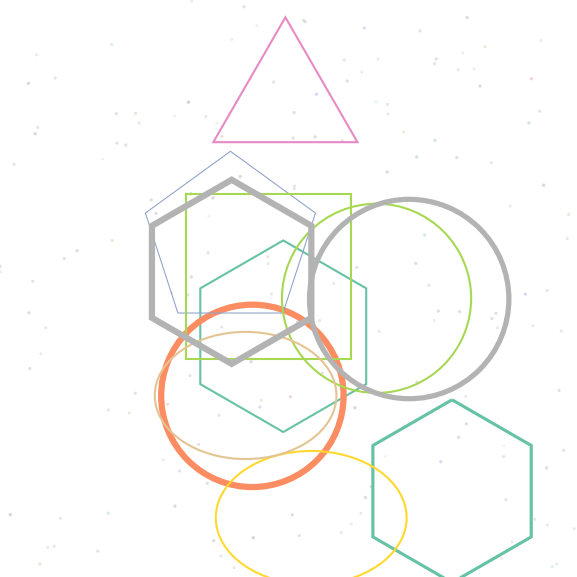[{"shape": "hexagon", "thickness": 1, "radius": 0.83, "center": [0.49, 0.417]}, {"shape": "hexagon", "thickness": 1.5, "radius": 0.79, "center": [0.783, 0.149]}, {"shape": "circle", "thickness": 3, "radius": 0.79, "center": [0.437, 0.314]}, {"shape": "pentagon", "thickness": 0.5, "radius": 0.77, "center": [0.399, 0.582]}, {"shape": "triangle", "thickness": 1, "radius": 0.72, "center": [0.494, 0.825]}, {"shape": "square", "thickness": 1, "radius": 0.72, "center": [0.465, 0.52]}, {"shape": "circle", "thickness": 1, "radius": 0.82, "center": [0.652, 0.483]}, {"shape": "oval", "thickness": 1, "radius": 0.83, "center": [0.539, 0.103]}, {"shape": "oval", "thickness": 1, "radius": 0.79, "center": [0.425, 0.314]}, {"shape": "hexagon", "thickness": 3, "radius": 0.8, "center": [0.401, 0.528]}, {"shape": "circle", "thickness": 2.5, "radius": 0.86, "center": [0.709, 0.481]}]